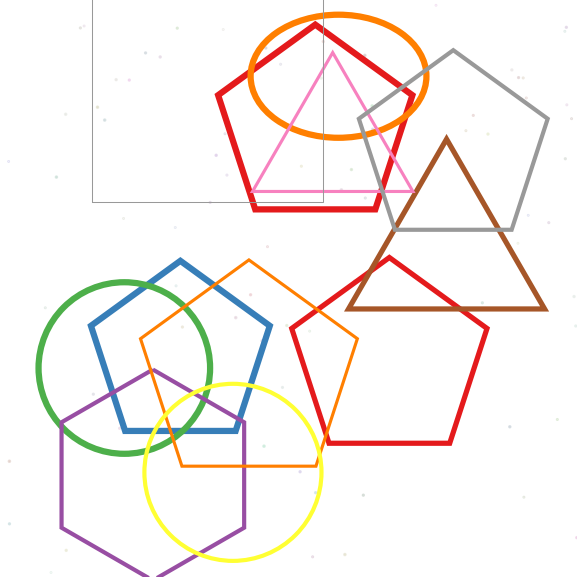[{"shape": "pentagon", "thickness": 3, "radius": 0.88, "center": [0.546, 0.78]}, {"shape": "pentagon", "thickness": 2.5, "radius": 0.89, "center": [0.674, 0.375]}, {"shape": "pentagon", "thickness": 3, "radius": 0.81, "center": [0.312, 0.385]}, {"shape": "circle", "thickness": 3, "radius": 0.74, "center": [0.215, 0.362]}, {"shape": "hexagon", "thickness": 2, "radius": 0.91, "center": [0.265, 0.177]}, {"shape": "oval", "thickness": 3, "radius": 0.76, "center": [0.586, 0.867]}, {"shape": "pentagon", "thickness": 1.5, "radius": 0.99, "center": [0.431, 0.352]}, {"shape": "circle", "thickness": 2, "radius": 0.77, "center": [0.403, 0.181]}, {"shape": "triangle", "thickness": 2.5, "radius": 0.98, "center": [0.773, 0.562]}, {"shape": "triangle", "thickness": 1.5, "radius": 0.8, "center": [0.576, 0.748]}, {"shape": "pentagon", "thickness": 2, "radius": 0.86, "center": [0.785, 0.74]}, {"shape": "square", "thickness": 0.5, "radius": 1.0, "center": [0.359, 0.85]}]